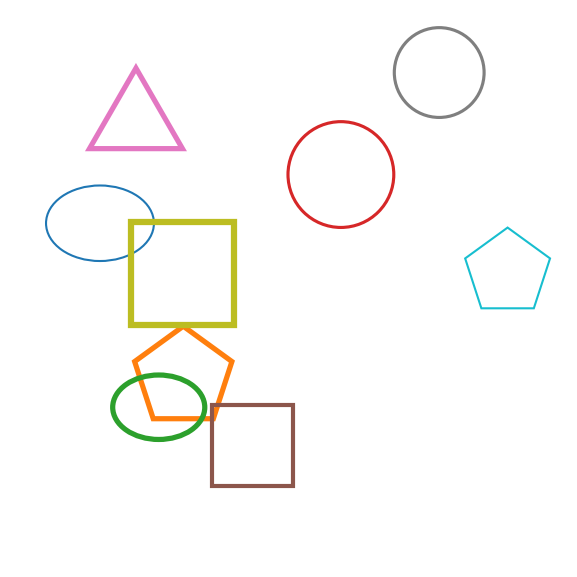[{"shape": "oval", "thickness": 1, "radius": 0.47, "center": [0.173, 0.613]}, {"shape": "pentagon", "thickness": 2.5, "radius": 0.44, "center": [0.317, 0.346]}, {"shape": "oval", "thickness": 2.5, "radius": 0.4, "center": [0.275, 0.294]}, {"shape": "circle", "thickness": 1.5, "radius": 0.46, "center": [0.59, 0.697]}, {"shape": "square", "thickness": 2, "radius": 0.35, "center": [0.436, 0.228]}, {"shape": "triangle", "thickness": 2.5, "radius": 0.46, "center": [0.235, 0.788]}, {"shape": "circle", "thickness": 1.5, "radius": 0.39, "center": [0.761, 0.874]}, {"shape": "square", "thickness": 3, "radius": 0.45, "center": [0.316, 0.525]}, {"shape": "pentagon", "thickness": 1, "radius": 0.39, "center": [0.879, 0.528]}]